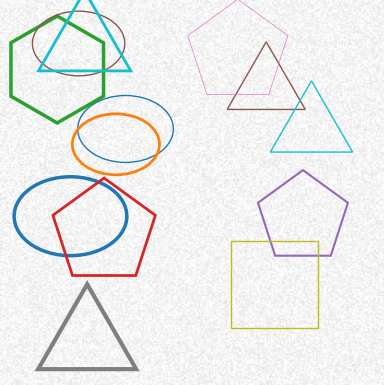[{"shape": "oval", "thickness": 1, "radius": 0.62, "center": [0.326, 0.665]}, {"shape": "oval", "thickness": 2.5, "radius": 0.73, "center": [0.183, 0.438]}, {"shape": "oval", "thickness": 2, "radius": 0.57, "center": [0.301, 0.625]}, {"shape": "hexagon", "thickness": 2.5, "radius": 0.69, "center": [0.149, 0.819]}, {"shape": "pentagon", "thickness": 2, "radius": 0.7, "center": [0.27, 0.398]}, {"shape": "pentagon", "thickness": 1.5, "radius": 0.61, "center": [0.787, 0.435]}, {"shape": "oval", "thickness": 1, "radius": 0.6, "center": [0.204, 0.887]}, {"shape": "triangle", "thickness": 1, "radius": 0.59, "center": [0.691, 0.774]}, {"shape": "pentagon", "thickness": 0.5, "radius": 0.68, "center": [0.618, 0.865]}, {"shape": "triangle", "thickness": 3, "radius": 0.73, "center": [0.226, 0.115]}, {"shape": "square", "thickness": 1, "radius": 0.56, "center": [0.714, 0.262]}, {"shape": "triangle", "thickness": 1, "radius": 0.62, "center": [0.809, 0.667]}, {"shape": "triangle", "thickness": 2, "radius": 0.69, "center": [0.22, 0.885]}]